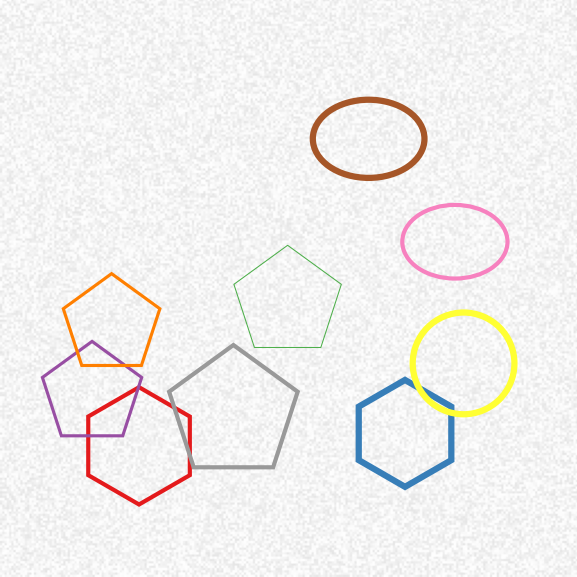[{"shape": "hexagon", "thickness": 2, "radius": 0.51, "center": [0.241, 0.227]}, {"shape": "hexagon", "thickness": 3, "radius": 0.46, "center": [0.701, 0.249]}, {"shape": "pentagon", "thickness": 0.5, "radius": 0.49, "center": [0.498, 0.477]}, {"shape": "pentagon", "thickness": 1.5, "radius": 0.45, "center": [0.159, 0.318]}, {"shape": "pentagon", "thickness": 1.5, "radius": 0.44, "center": [0.193, 0.437]}, {"shape": "circle", "thickness": 3, "radius": 0.44, "center": [0.803, 0.37]}, {"shape": "oval", "thickness": 3, "radius": 0.48, "center": [0.638, 0.759]}, {"shape": "oval", "thickness": 2, "radius": 0.46, "center": [0.788, 0.581]}, {"shape": "pentagon", "thickness": 2, "radius": 0.59, "center": [0.404, 0.285]}]